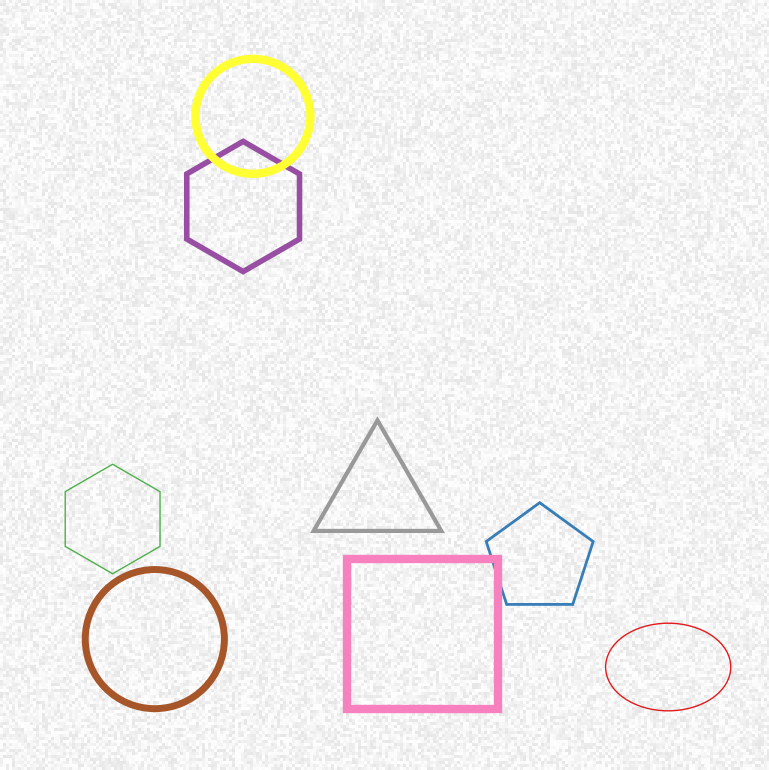[{"shape": "oval", "thickness": 0.5, "radius": 0.41, "center": [0.868, 0.134]}, {"shape": "pentagon", "thickness": 1, "radius": 0.37, "center": [0.701, 0.274]}, {"shape": "hexagon", "thickness": 0.5, "radius": 0.36, "center": [0.146, 0.326]}, {"shape": "hexagon", "thickness": 2, "radius": 0.42, "center": [0.316, 0.732]}, {"shape": "circle", "thickness": 3, "radius": 0.37, "center": [0.329, 0.849]}, {"shape": "circle", "thickness": 2.5, "radius": 0.45, "center": [0.201, 0.17]}, {"shape": "square", "thickness": 3, "radius": 0.49, "center": [0.549, 0.177]}, {"shape": "triangle", "thickness": 1.5, "radius": 0.48, "center": [0.49, 0.358]}]